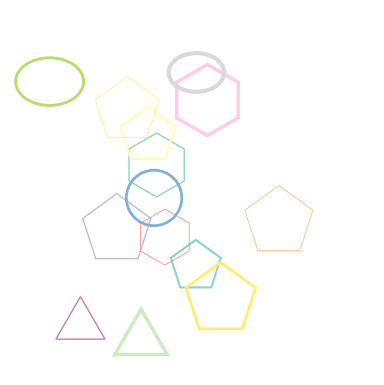[{"shape": "hexagon", "thickness": 1, "radius": 0.41, "center": [0.407, 0.571]}, {"shape": "pentagon", "thickness": 1.5, "radius": 0.34, "center": [0.509, 0.309]}, {"shape": "pentagon", "thickness": 1.5, "radius": 0.38, "center": [0.384, 0.648]}, {"shape": "pentagon", "thickness": 1, "radius": 0.47, "center": [0.303, 0.404]}, {"shape": "hexagon", "thickness": 0.5, "radius": 0.36, "center": [0.428, 0.384]}, {"shape": "circle", "thickness": 2, "radius": 0.36, "center": [0.4, 0.486]}, {"shape": "pentagon", "thickness": 0.5, "radius": 0.46, "center": [0.724, 0.425]}, {"shape": "oval", "thickness": 2, "radius": 0.44, "center": [0.129, 0.788]}, {"shape": "hexagon", "thickness": 2.5, "radius": 0.46, "center": [0.539, 0.74]}, {"shape": "oval", "thickness": 3, "radius": 0.36, "center": [0.51, 0.812]}, {"shape": "triangle", "thickness": 1, "radius": 0.37, "center": [0.209, 0.156]}, {"shape": "triangle", "thickness": 2.5, "radius": 0.39, "center": [0.366, 0.118]}, {"shape": "pentagon", "thickness": 2, "radius": 0.48, "center": [0.573, 0.223]}, {"shape": "pentagon", "thickness": 0.5, "radius": 0.44, "center": [0.331, 0.714]}]